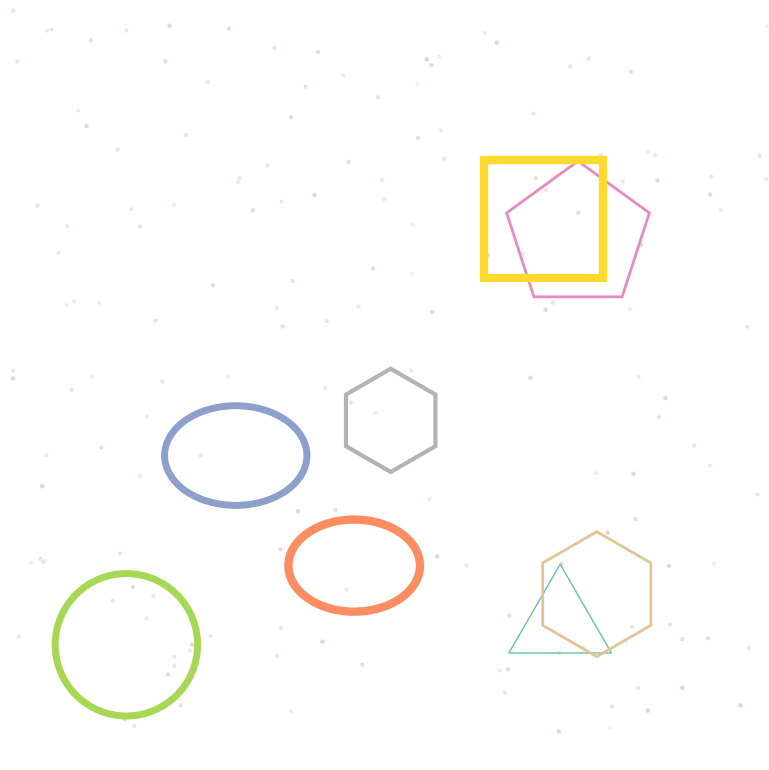[{"shape": "triangle", "thickness": 0.5, "radius": 0.38, "center": [0.727, 0.19]}, {"shape": "oval", "thickness": 3, "radius": 0.43, "center": [0.46, 0.265]}, {"shape": "oval", "thickness": 2.5, "radius": 0.46, "center": [0.306, 0.408]}, {"shape": "pentagon", "thickness": 1, "radius": 0.49, "center": [0.751, 0.693]}, {"shape": "circle", "thickness": 2.5, "radius": 0.46, "center": [0.164, 0.163]}, {"shape": "square", "thickness": 3, "radius": 0.39, "center": [0.706, 0.716]}, {"shape": "hexagon", "thickness": 1, "radius": 0.41, "center": [0.775, 0.228]}, {"shape": "hexagon", "thickness": 1.5, "radius": 0.34, "center": [0.507, 0.454]}]